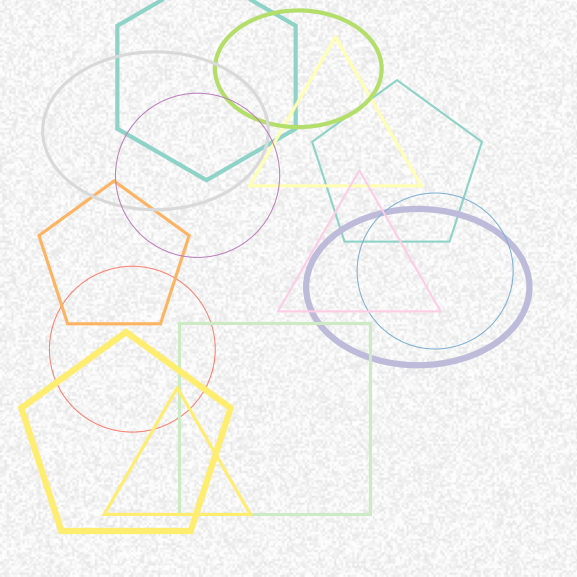[{"shape": "hexagon", "thickness": 2, "radius": 0.89, "center": [0.358, 0.865]}, {"shape": "pentagon", "thickness": 1, "radius": 0.77, "center": [0.688, 0.706]}, {"shape": "triangle", "thickness": 1.5, "radius": 0.86, "center": [0.581, 0.763]}, {"shape": "oval", "thickness": 3, "radius": 0.97, "center": [0.723, 0.502]}, {"shape": "circle", "thickness": 0.5, "radius": 0.72, "center": [0.229, 0.395]}, {"shape": "circle", "thickness": 0.5, "radius": 0.68, "center": [0.753, 0.53]}, {"shape": "pentagon", "thickness": 1.5, "radius": 0.68, "center": [0.198, 0.549]}, {"shape": "oval", "thickness": 2, "radius": 0.72, "center": [0.517, 0.88]}, {"shape": "triangle", "thickness": 1, "radius": 0.81, "center": [0.622, 0.541]}, {"shape": "oval", "thickness": 1.5, "radius": 0.98, "center": [0.269, 0.773]}, {"shape": "circle", "thickness": 0.5, "radius": 0.71, "center": [0.342, 0.696]}, {"shape": "square", "thickness": 1.5, "radius": 0.83, "center": [0.475, 0.274]}, {"shape": "triangle", "thickness": 1.5, "radius": 0.73, "center": [0.307, 0.181]}, {"shape": "pentagon", "thickness": 3, "radius": 0.95, "center": [0.218, 0.234]}]